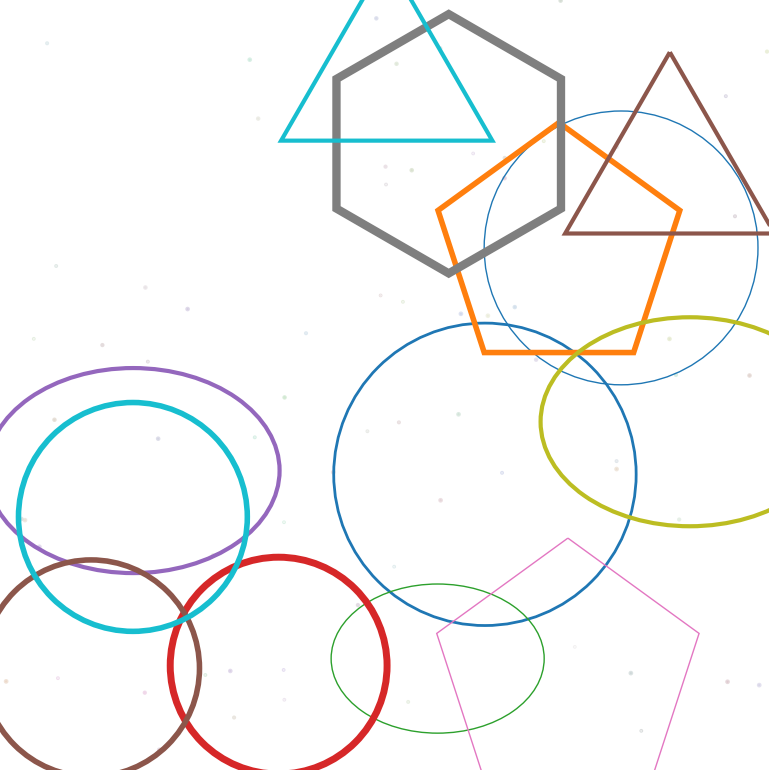[{"shape": "circle", "thickness": 1, "radius": 0.98, "center": [0.63, 0.384]}, {"shape": "circle", "thickness": 0.5, "radius": 0.89, "center": [0.807, 0.678]}, {"shape": "pentagon", "thickness": 2, "radius": 0.83, "center": [0.726, 0.676]}, {"shape": "oval", "thickness": 0.5, "radius": 0.69, "center": [0.568, 0.145]}, {"shape": "circle", "thickness": 2.5, "radius": 0.7, "center": [0.362, 0.136]}, {"shape": "oval", "thickness": 1.5, "radius": 0.95, "center": [0.173, 0.389]}, {"shape": "circle", "thickness": 2, "radius": 0.7, "center": [0.118, 0.132]}, {"shape": "triangle", "thickness": 1.5, "radius": 0.78, "center": [0.87, 0.775]}, {"shape": "pentagon", "thickness": 0.5, "radius": 0.9, "center": [0.738, 0.122]}, {"shape": "hexagon", "thickness": 3, "radius": 0.84, "center": [0.583, 0.813]}, {"shape": "oval", "thickness": 1.5, "radius": 0.97, "center": [0.896, 0.452]}, {"shape": "circle", "thickness": 2, "radius": 0.74, "center": [0.173, 0.329]}, {"shape": "triangle", "thickness": 1.5, "radius": 0.79, "center": [0.502, 0.897]}]